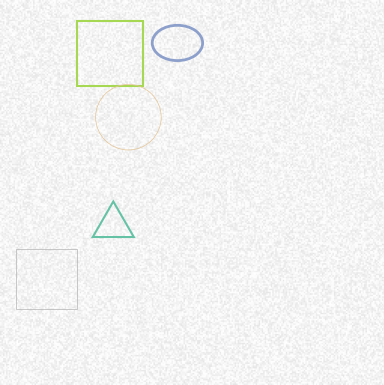[{"shape": "triangle", "thickness": 1.5, "radius": 0.31, "center": [0.294, 0.415]}, {"shape": "oval", "thickness": 2, "radius": 0.33, "center": [0.461, 0.888]}, {"shape": "square", "thickness": 1.5, "radius": 0.43, "center": [0.285, 0.861]}, {"shape": "circle", "thickness": 0.5, "radius": 0.43, "center": [0.334, 0.696]}, {"shape": "square", "thickness": 0.5, "radius": 0.39, "center": [0.121, 0.275]}]